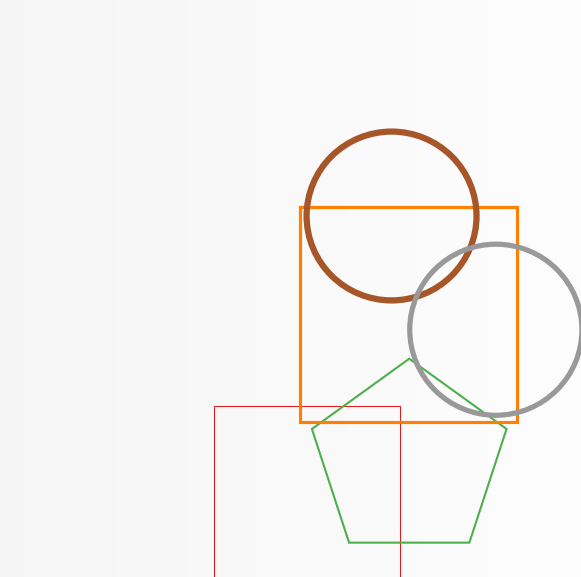[{"shape": "square", "thickness": 0.5, "radius": 0.8, "center": [0.528, 0.135]}, {"shape": "pentagon", "thickness": 1, "radius": 0.88, "center": [0.704, 0.202]}, {"shape": "square", "thickness": 1.5, "radius": 0.93, "center": [0.703, 0.454]}, {"shape": "circle", "thickness": 3, "radius": 0.73, "center": [0.674, 0.625]}, {"shape": "circle", "thickness": 2.5, "radius": 0.74, "center": [0.853, 0.428]}]